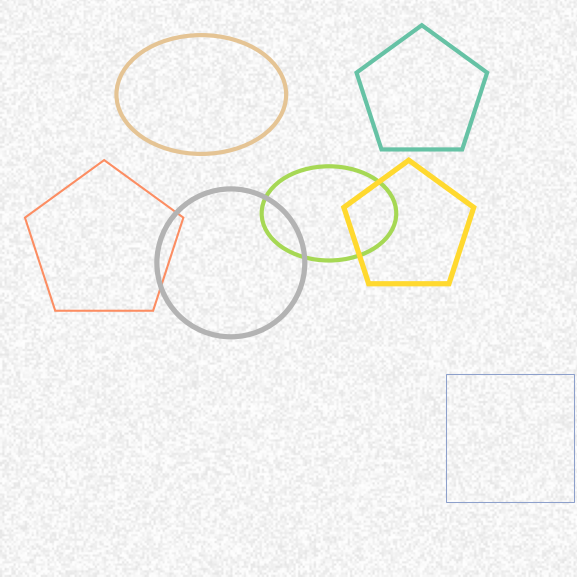[{"shape": "pentagon", "thickness": 2, "radius": 0.59, "center": [0.73, 0.837]}, {"shape": "pentagon", "thickness": 1, "radius": 0.72, "center": [0.18, 0.578]}, {"shape": "square", "thickness": 0.5, "radius": 0.55, "center": [0.883, 0.241]}, {"shape": "oval", "thickness": 2, "radius": 0.58, "center": [0.57, 0.63]}, {"shape": "pentagon", "thickness": 2.5, "radius": 0.59, "center": [0.708, 0.603]}, {"shape": "oval", "thickness": 2, "radius": 0.73, "center": [0.349, 0.835]}, {"shape": "circle", "thickness": 2.5, "radius": 0.64, "center": [0.4, 0.544]}]